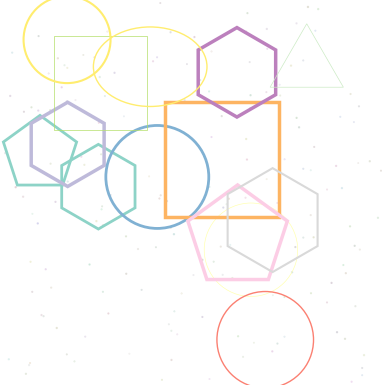[{"shape": "pentagon", "thickness": 2, "radius": 0.5, "center": [0.104, 0.6]}, {"shape": "hexagon", "thickness": 2, "radius": 0.55, "center": [0.255, 0.515]}, {"shape": "circle", "thickness": 0.5, "radius": 0.61, "center": [0.652, 0.351]}, {"shape": "hexagon", "thickness": 2.5, "radius": 0.55, "center": [0.176, 0.625]}, {"shape": "circle", "thickness": 1, "radius": 0.63, "center": [0.689, 0.117]}, {"shape": "circle", "thickness": 2, "radius": 0.67, "center": [0.409, 0.54]}, {"shape": "square", "thickness": 2.5, "radius": 0.74, "center": [0.576, 0.586]}, {"shape": "square", "thickness": 0.5, "radius": 0.61, "center": [0.261, 0.784]}, {"shape": "pentagon", "thickness": 2.5, "radius": 0.68, "center": [0.617, 0.384]}, {"shape": "hexagon", "thickness": 1.5, "radius": 0.67, "center": [0.708, 0.428]}, {"shape": "hexagon", "thickness": 2.5, "radius": 0.58, "center": [0.615, 0.812]}, {"shape": "triangle", "thickness": 0.5, "radius": 0.55, "center": [0.797, 0.828]}, {"shape": "circle", "thickness": 1.5, "radius": 0.56, "center": [0.174, 0.897]}, {"shape": "oval", "thickness": 1, "radius": 0.74, "center": [0.39, 0.827]}]